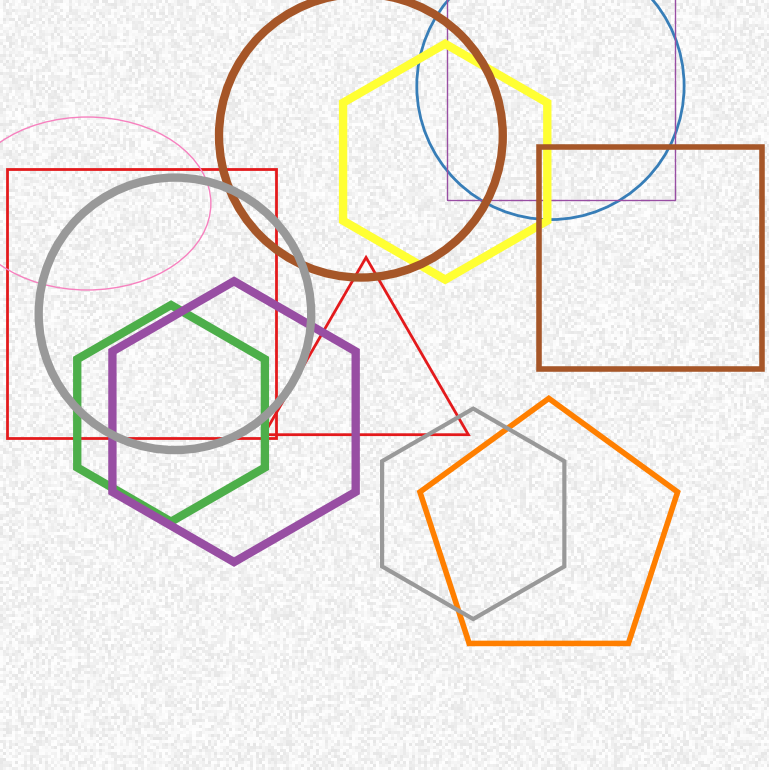[{"shape": "triangle", "thickness": 1, "radius": 0.77, "center": [0.475, 0.512]}, {"shape": "square", "thickness": 1, "radius": 0.88, "center": [0.184, 0.606]}, {"shape": "circle", "thickness": 1, "radius": 0.87, "center": [0.715, 0.888]}, {"shape": "hexagon", "thickness": 3, "radius": 0.7, "center": [0.222, 0.463]}, {"shape": "square", "thickness": 0.5, "radius": 0.74, "center": [0.728, 0.889]}, {"shape": "hexagon", "thickness": 3, "radius": 0.91, "center": [0.304, 0.452]}, {"shape": "pentagon", "thickness": 2, "radius": 0.88, "center": [0.713, 0.307]}, {"shape": "hexagon", "thickness": 3, "radius": 0.77, "center": [0.578, 0.79]}, {"shape": "circle", "thickness": 3, "radius": 0.92, "center": [0.469, 0.824]}, {"shape": "square", "thickness": 2, "radius": 0.72, "center": [0.845, 0.665]}, {"shape": "oval", "thickness": 0.5, "radius": 0.8, "center": [0.113, 0.736]}, {"shape": "hexagon", "thickness": 1.5, "radius": 0.68, "center": [0.615, 0.333]}, {"shape": "circle", "thickness": 3, "radius": 0.88, "center": [0.227, 0.592]}]